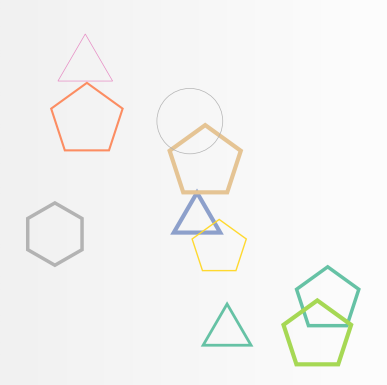[{"shape": "pentagon", "thickness": 2.5, "radius": 0.42, "center": [0.846, 0.222]}, {"shape": "triangle", "thickness": 2, "radius": 0.36, "center": [0.586, 0.139]}, {"shape": "pentagon", "thickness": 1.5, "radius": 0.48, "center": [0.224, 0.688]}, {"shape": "triangle", "thickness": 3, "radius": 0.35, "center": [0.508, 0.43]}, {"shape": "triangle", "thickness": 0.5, "radius": 0.41, "center": [0.22, 0.83]}, {"shape": "pentagon", "thickness": 3, "radius": 0.46, "center": [0.819, 0.128]}, {"shape": "pentagon", "thickness": 1, "radius": 0.37, "center": [0.566, 0.357]}, {"shape": "pentagon", "thickness": 3, "radius": 0.48, "center": [0.53, 0.579]}, {"shape": "hexagon", "thickness": 2.5, "radius": 0.4, "center": [0.142, 0.392]}, {"shape": "circle", "thickness": 0.5, "radius": 0.42, "center": [0.49, 0.685]}]